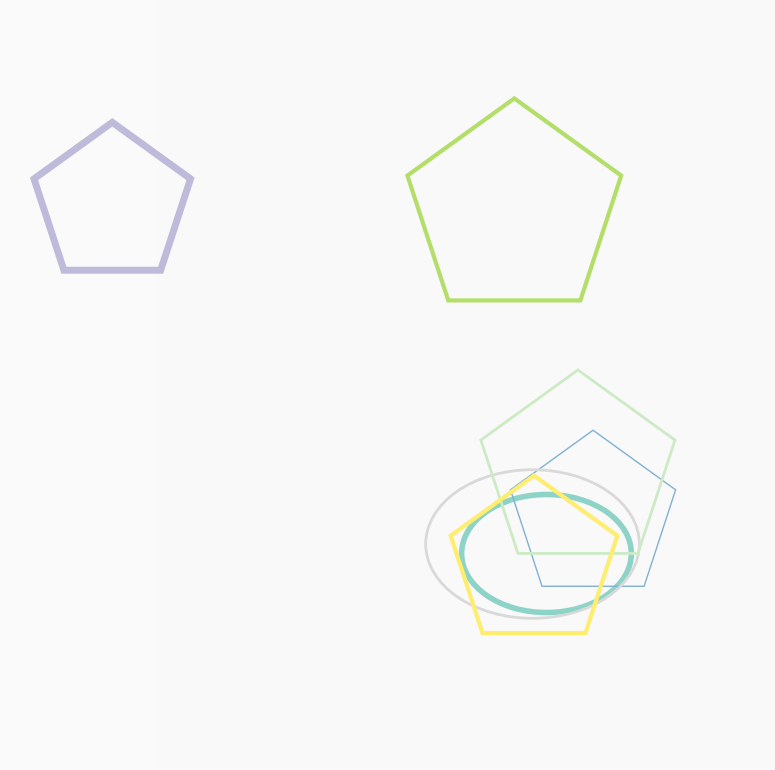[{"shape": "oval", "thickness": 2, "radius": 0.55, "center": [0.705, 0.281]}, {"shape": "pentagon", "thickness": 2.5, "radius": 0.53, "center": [0.145, 0.735]}, {"shape": "pentagon", "thickness": 0.5, "radius": 0.56, "center": [0.765, 0.329]}, {"shape": "pentagon", "thickness": 1.5, "radius": 0.73, "center": [0.664, 0.727]}, {"shape": "oval", "thickness": 1, "radius": 0.69, "center": [0.687, 0.293]}, {"shape": "pentagon", "thickness": 1, "radius": 0.66, "center": [0.746, 0.388]}, {"shape": "pentagon", "thickness": 1.5, "radius": 0.57, "center": [0.689, 0.269]}]